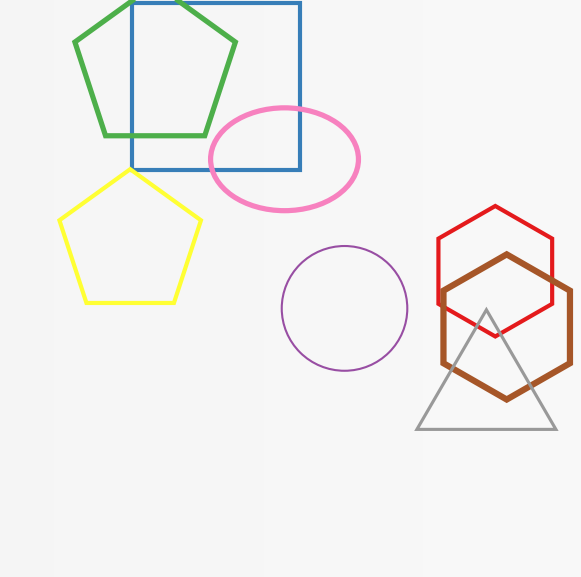[{"shape": "hexagon", "thickness": 2, "radius": 0.56, "center": [0.852, 0.529]}, {"shape": "square", "thickness": 2, "radius": 0.72, "center": [0.372, 0.849]}, {"shape": "pentagon", "thickness": 2.5, "radius": 0.73, "center": [0.267, 0.881]}, {"shape": "circle", "thickness": 1, "radius": 0.54, "center": [0.593, 0.465]}, {"shape": "pentagon", "thickness": 2, "radius": 0.64, "center": [0.224, 0.578]}, {"shape": "hexagon", "thickness": 3, "radius": 0.63, "center": [0.872, 0.433]}, {"shape": "oval", "thickness": 2.5, "radius": 0.64, "center": [0.49, 0.723]}, {"shape": "triangle", "thickness": 1.5, "radius": 0.69, "center": [0.837, 0.325]}]